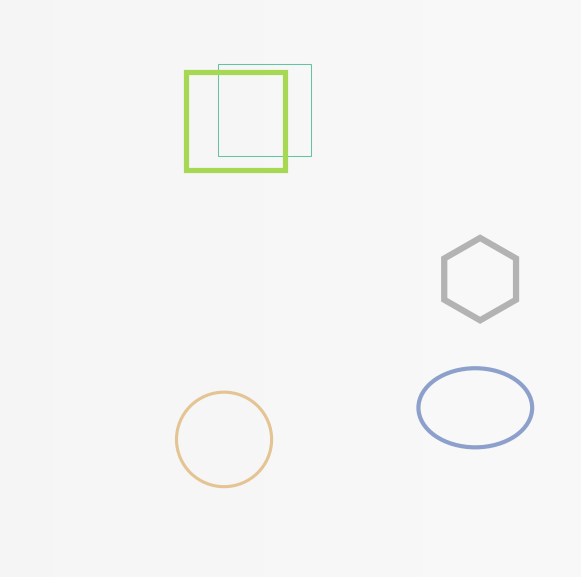[{"shape": "square", "thickness": 0.5, "radius": 0.4, "center": [0.455, 0.808]}, {"shape": "oval", "thickness": 2, "radius": 0.49, "center": [0.818, 0.293]}, {"shape": "square", "thickness": 2.5, "radius": 0.42, "center": [0.405, 0.79]}, {"shape": "circle", "thickness": 1.5, "radius": 0.41, "center": [0.385, 0.238]}, {"shape": "hexagon", "thickness": 3, "radius": 0.36, "center": [0.826, 0.516]}]